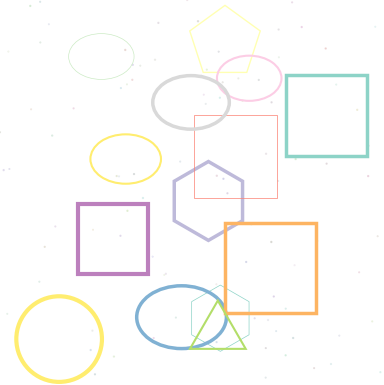[{"shape": "hexagon", "thickness": 0.5, "radius": 0.43, "center": [0.572, 0.173]}, {"shape": "square", "thickness": 2.5, "radius": 0.53, "center": [0.848, 0.7]}, {"shape": "pentagon", "thickness": 1, "radius": 0.48, "center": [0.584, 0.89]}, {"shape": "hexagon", "thickness": 2.5, "radius": 0.51, "center": [0.541, 0.478]}, {"shape": "square", "thickness": 0.5, "radius": 0.54, "center": [0.612, 0.594]}, {"shape": "oval", "thickness": 2.5, "radius": 0.58, "center": [0.472, 0.176]}, {"shape": "square", "thickness": 2.5, "radius": 0.59, "center": [0.703, 0.304]}, {"shape": "triangle", "thickness": 1.5, "radius": 0.42, "center": [0.566, 0.136]}, {"shape": "oval", "thickness": 1.5, "radius": 0.42, "center": [0.647, 0.797]}, {"shape": "oval", "thickness": 2.5, "radius": 0.5, "center": [0.496, 0.734]}, {"shape": "square", "thickness": 3, "radius": 0.46, "center": [0.293, 0.379]}, {"shape": "oval", "thickness": 0.5, "radius": 0.42, "center": [0.263, 0.853]}, {"shape": "circle", "thickness": 3, "radius": 0.56, "center": [0.154, 0.119]}, {"shape": "oval", "thickness": 1.5, "radius": 0.46, "center": [0.326, 0.587]}]